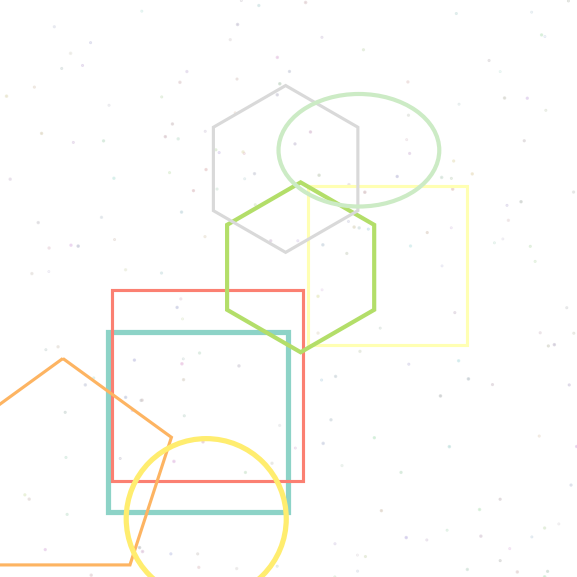[{"shape": "square", "thickness": 2.5, "radius": 0.78, "center": [0.343, 0.268]}, {"shape": "square", "thickness": 1.5, "radius": 0.69, "center": [0.671, 0.54]}, {"shape": "square", "thickness": 1.5, "radius": 0.83, "center": [0.359, 0.331]}, {"shape": "pentagon", "thickness": 1.5, "radius": 0.99, "center": [0.109, 0.181]}, {"shape": "hexagon", "thickness": 2, "radius": 0.74, "center": [0.521, 0.536]}, {"shape": "hexagon", "thickness": 1.5, "radius": 0.72, "center": [0.495, 0.707]}, {"shape": "oval", "thickness": 2, "radius": 0.7, "center": [0.621, 0.739]}, {"shape": "circle", "thickness": 2.5, "radius": 0.69, "center": [0.357, 0.101]}]